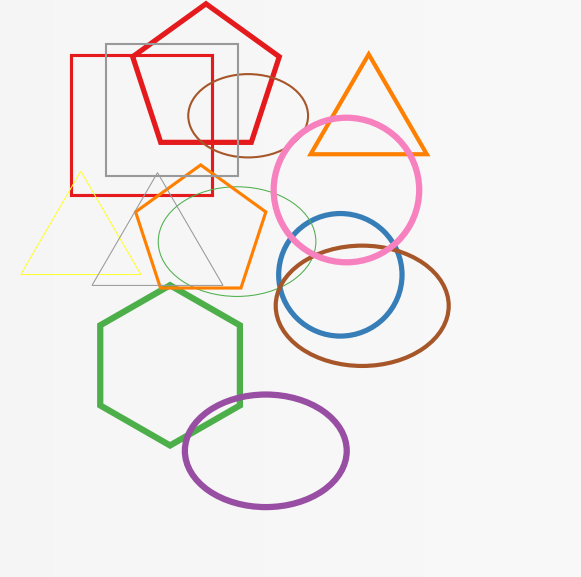[{"shape": "square", "thickness": 1.5, "radius": 0.61, "center": [0.243, 0.783]}, {"shape": "pentagon", "thickness": 2.5, "radius": 0.66, "center": [0.354, 0.86]}, {"shape": "circle", "thickness": 2.5, "radius": 0.53, "center": [0.586, 0.523]}, {"shape": "hexagon", "thickness": 3, "radius": 0.69, "center": [0.293, 0.366]}, {"shape": "oval", "thickness": 0.5, "radius": 0.68, "center": [0.408, 0.581]}, {"shape": "oval", "thickness": 3, "radius": 0.7, "center": [0.457, 0.219]}, {"shape": "triangle", "thickness": 2, "radius": 0.58, "center": [0.634, 0.79]}, {"shape": "pentagon", "thickness": 1.5, "radius": 0.59, "center": [0.345, 0.596]}, {"shape": "triangle", "thickness": 0.5, "radius": 0.6, "center": [0.139, 0.583]}, {"shape": "oval", "thickness": 1, "radius": 0.52, "center": [0.427, 0.799]}, {"shape": "oval", "thickness": 2, "radius": 0.74, "center": [0.623, 0.47]}, {"shape": "circle", "thickness": 3, "radius": 0.63, "center": [0.596, 0.67]}, {"shape": "triangle", "thickness": 0.5, "radius": 0.65, "center": [0.271, 0.57]}, {"shape": "square", "thickness": 1, "radius": 0.57, "center": [0.296, 0.809]}]